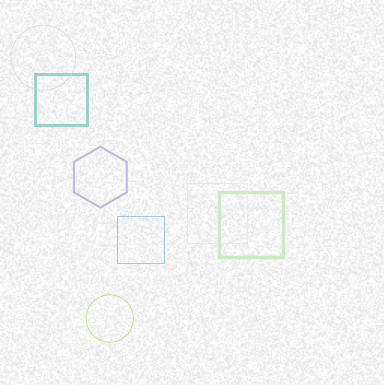[{"shape": "square", "thickness": 2, "radius": 0.33, "center": [0.158, 0.741]}, {"shape": "hexagon", "thickness": 1.5, "radius": 0.4, "center": [0.261, 0.54]}, {"shape": "square", "thickness": 0.5, "radius": 0.3, "center": [0.366, 0.378]}, {"shape": "circle", "thickness": 0.5, "radius": 0.31, "center": [0.285, 0.173]}, {"shape": "circle", "thickness": 0.5, "radius": 0.42, "center": [0.113, 0.85]}, {"shape": "square", "thickness": 2.5, "radius": 0.42, "center": [0.652, 0.417]}, {"shape": "square", "thickness": 0.5, "radius": 0.39, "center": [0.563, 0.446]}]